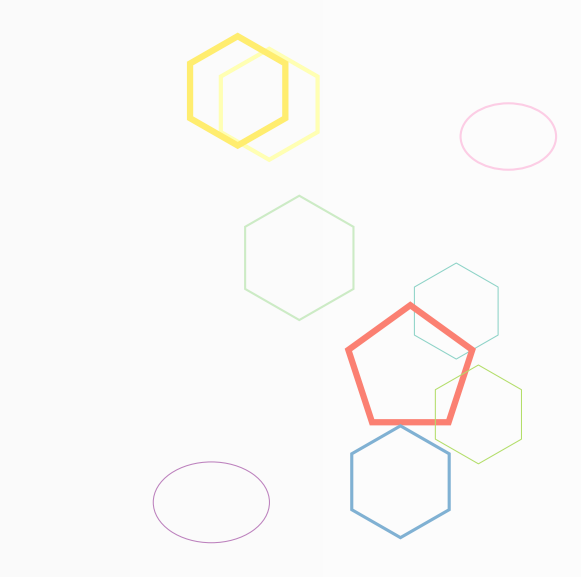[{"shape": "hexagon", "thickness": 0.5, "radius": 0.42, "center": [0.785, 0.461]}, {"shape": "hexagon", "thickness": 2, "radius": 0.48, "center": [0.463, 0.819]}, {"shape": "pentagon", "thickness": 3, "radius": 0.56, "center": [0.706, 0.359]}, {"shape": "hexagon", "thickness": 1.5, "radius": 0.48, "center": [0.689, 0.165]}, {"shape": "hexagon", "thickness": 0.5, "radius": 0.43, "center": [0.823, 0.282]}, {"shape": "oval", "thickness": 1, "radius": 0.41, "center": [0.875, 0.763]}, {"shape": "oval", "thickness": 0.5, "radius": 0.5, "center": [0.364, 0.129]}, {"shape": "hexagon", "thickness": 1, "radius": 0.54, "center": [0.515, 0.553]}, {"shape": "hexagon", "thickness": 3, "radius": 0.47, "center": [0.409, 0.842]}]